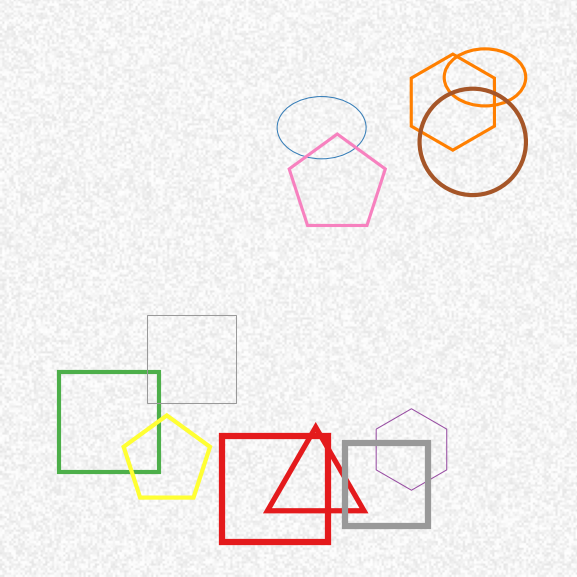[{"shape": "square", "thickness": 3, "radius": 0.46, "center": [0.476, 0.152]}, {"shape": "triangle", "thickness": 2.5, "radius": 0.48, "center": [0.547, 0.163]}, {"shape": "oval", "thickness": 0.5, "radius": 0.39, "center": [0.557, 0.778]}, {"shape": "square", "thickness": 2, "radius": 0.43, "center": [0.189, 0.269]}, {"shape": "hexagon", "thickness": 0.5, "radius": 0.35, "center": [0.712, 0.221]}, {"shape": "hexagon", "thickness": 1.5, "radius": 0.42, "center": [0.784, 0.822]}, {"shape": "oval", "thickness": 1.5, "radius": 0.35, "center": [0.84, 0.865]}, {"shape": "pentagon", "thickness": 2, "radius": 0.39, "center": [0.289, 0.201]}, {"shape": "circle", "thickness": 2, "radius": 0.46, "center": [0.819, 0.753]}, {"shape": "pentagon", "thickness": 1.5, "radius": 0.44, "center": [0.584, 0.68]}, {"shape": "square", "thickness": 0.5, "radius": 0.38, "center": [0.332, 0.378]}, {"shape": "square", "thickness": 3, "radius": 0.36, "center": [0.67, 0.16]}]